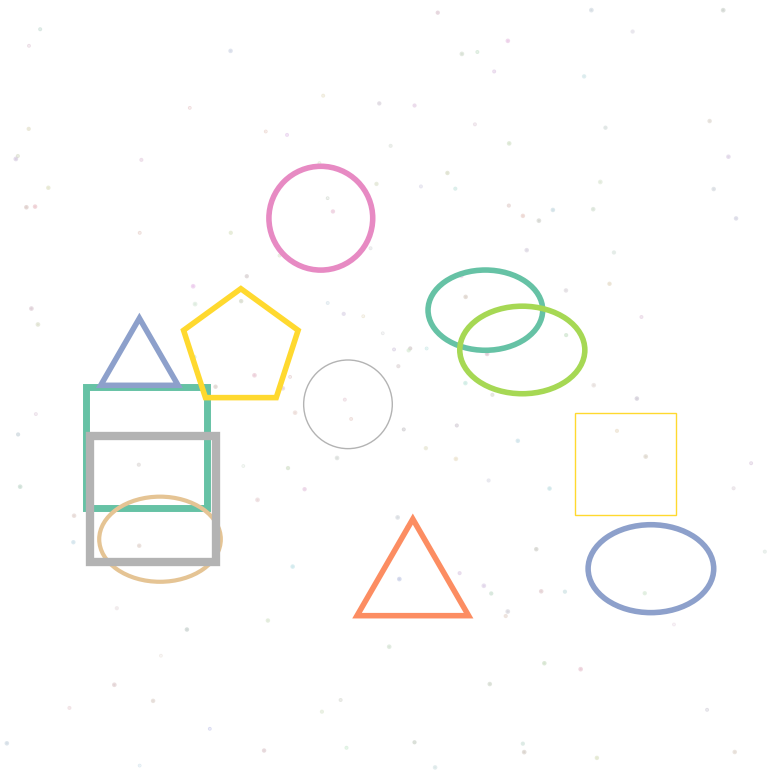[{"shape": "square", "thickness": 2.5, "radius": 0.39, "center": [0.19, 0.419]}, {"shape": "oval", "thickness": 2, "radius": 0.37, "center": [0.63, 0.597]}, {"shape": "triangle", "thickness": 2, "radius": 0.42, "center": [0.536, 0.242]}, {"shape": "triangle", "thickness": 2, "radius": 0.29, "center": [0.181, 0.529]}, {"shape": "oval", "thickness": 2, "radius": 0.41, "center": [0.845, 0.261]}, {"shape": "circle", "thickness": 2, "radius": 0.34, "center": [0.417, 0.717]}, {"shape": "oval", "thickness": 2, "radius": 0.41, "center": [0.678, 0.546]}, {"shape": "pentagon", "thickness": 2, "radius": 0.39, "center": [0.313, 0.547]}, {"shape": "square", "thickness": 0.5, "radius": 0.33, "center": [0.812, 0.397]}, {"shape": "oval", "thickness": 1.5, "radius": 0.39, "center": [0.208, 0.3]}, {"shape": "square", "thickness": 3, "radius": 0.41, "center": [0.199, 0.352]}, {"shape": "circle", "thickness": 0.5, "radius": 0.29, "center": [0.452, 0.475]}]